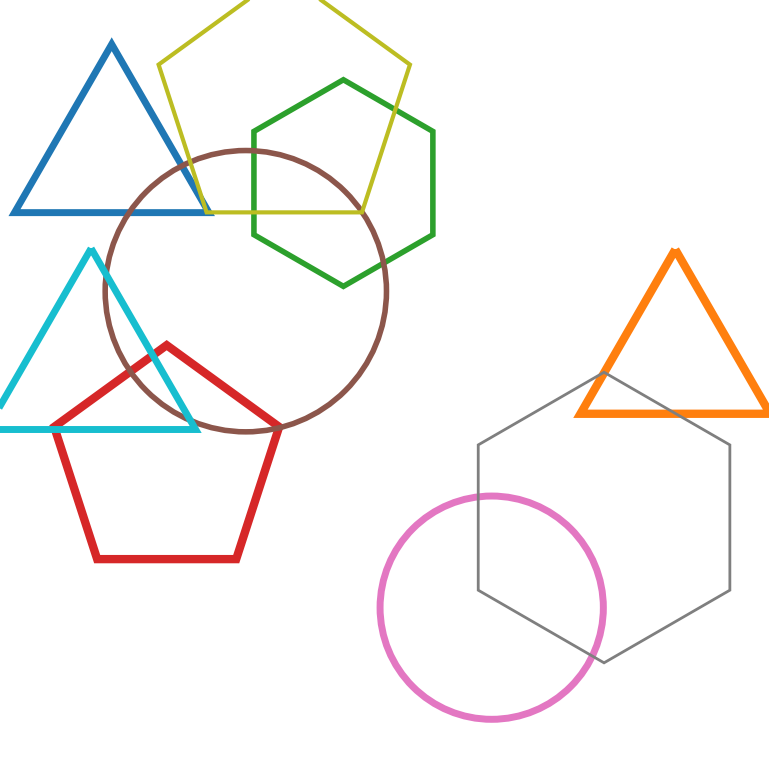[{"shape": "triangle", "thickness": 2.5, "radius": 0.73, "center": [0.145, 0.797]}, {"shape": "triangle", "thickness": 3, "radius": 0.71, "center": [0.877, 0.534]}, {"shape": "hexagon", "thickness": 2, "radius": 0.67, "center": [0.446, 0.762]}, {"shape": "pentagon", "thickness": 3, "radius": 0.77, "center": [0.216, 0.398]}, {"shape": "circle", "thickness": 2, "radius": 0.91, "center": [0.319, 0.622]}, {"shape": "circle", "thickness": 2.5, "radius": 0.72, "center": [0.639, 0.211]}, {"shape": "hexagon", "thickness": 1, "radius": 0.94, "center": [0.784, 0.328]}, {"shape": "pentagon", "thickness": 1.5, "radius": 0.86, "center": [0.369, 0.863]}, {"shape": "triangle", "thickness": 2.5, "radius": 0.78, "center": [0.118, 0.521]}]